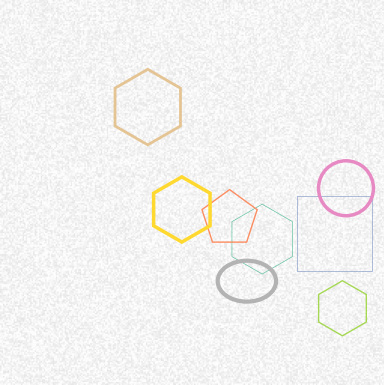[{"shape": "hexagon", "thickness": 0.5, "radius": 0.45, "center": [0.681, 0.379]}, {"shape": "pentagon", "thickness": 1, "radius": 0.38, "center": [0.596, 0.432]}, {"shape": "square", "thickness": 0.5, "radius": 0.49, "center": [0.868, 0.394]}, {"shape": "circle", "thickness": 2.5, "radius": 0.36, "center": [0.899, 0.511]}, {"shape": "hexagon", "thickness": 1, "radius": 0.36, "center": [0.89, 0.199]}, {"shape": "hexagon", "thickness": 2.5, "radius": 0.42, "center": [0.472, 0.456]}, {"shape": "hexagon", "thickness": 2, "radius": 0.49, "center": [0.384, 0.722]}, {"shape": "oval", "thickness": 3, "radius": 0.38, "center": [0.641, 0.27]}]